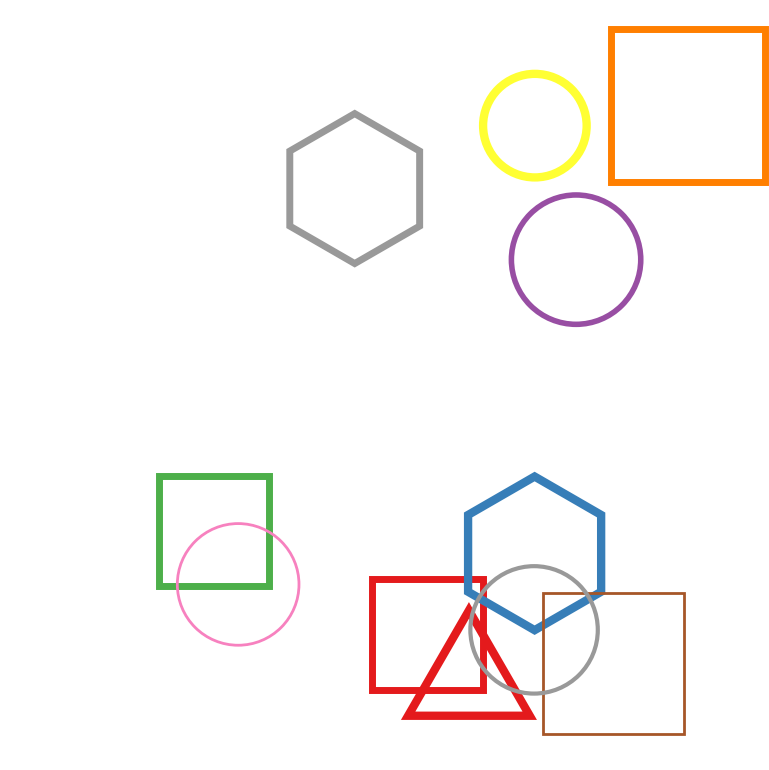[{"shape": "triangle", "thickness": 3, "radius": 0.46, "center": [0.609, 0.116]}, {"shape": "square", "thickness": 2.5, "radius": 0.36, "center": [0.555, 0.176]}, {"shape": "hexagon", "thickness": 3, "radius": 0.5, "center": [0.694, 0.281]}, {"shape": "square", "thickness": 2.5, "radius": 0.36, "center": [0.278, 0.31]}, {"shape": "circle", "thickness": 2, "radius": 0.42, "center": [0.748, 0.663]}, {"shape": "square", "thickness": 2.5, "radius": 0.5, "center": [0.893, 0.863]}, {"shape": "circle", "thickness": 3, "radius": 0.34, "center": [0.695, 0.837]}, {"shape": "square", "thickness": 1, "radius": 0.46, "center": [0.797, 0.138]}, {"shape": "circle", "thickness": 1, "radius": 0.4, "center": [0.309, 0.241]}, {"shape": "hexagon", "thickness": 2.5, "radius": 0.49, "center": [0.461, 0.755]}, {"shape": "circle", "thickness": 1.5, "radius": 0.41, "center": [0.694, 0.182]}]